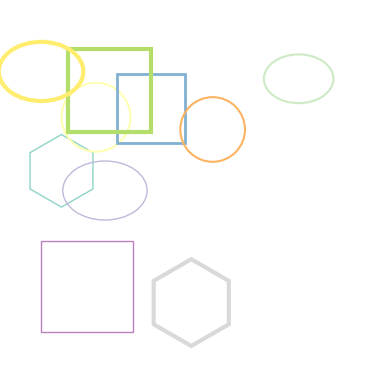[{"shape": "hexagon", "thickness": 1, "radius": 0.47, "center": [0.16, 0.556]}, {"shape": "circle", "thickness": 1.5, "radius": 0.45, "center": [0.249, 0.696]}, {"shape": "oval", "thickness": 1, "radius": 0.55, "center": [0.273, 0.505]}, {"shape": "square", "thickness": 2, "radius": 0.44, "center": [0.392, 0.719]}, {"shape": "circle", "thickness": 1.5, "radius": 0.42, "center": [0.552, 0.664]}, {"shape": "square", "thickness": 3, "radius": 0.54, "center": [0.285, 0.765]}, {"shape": "hexagon", "thickness": 3, "radius": 0.56, "center": [0.497, 0.214]}, {"shape": "square", "thickness": 1, "radius": 0.59, "center": [0.226, 0.255]}, {"shape": "oval", "thickness": 1.5, "radius": 0.45, "center": [0.776, 0.795]}, {"shape": "oval", "thickness": 3, "radius": 0.55, "center": [0.107, 0.814]}]